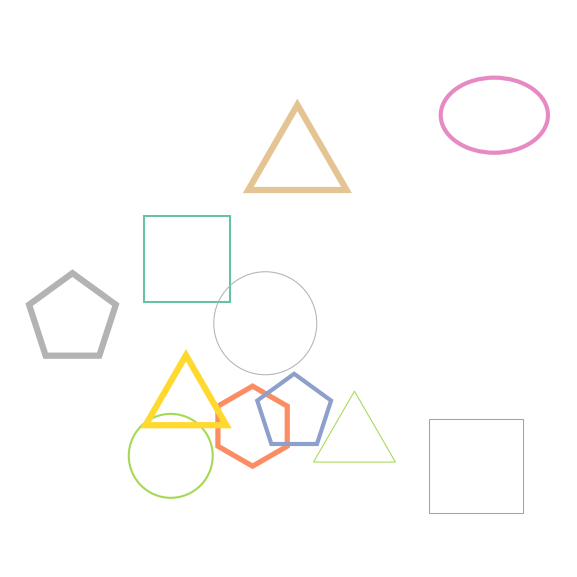[{"shape": "square", "thickness": 1, "radius": 0.37, "center": [0.324, 0.55]}, {"shape": "square", "thickness": 0.5, "radius": 0.41, "center": [0.825, 0.193]}, {"shape": "hexagon", "thickness": 2.5, "radius": 0.35, "center": [0.437, 0.261]}, {"shape": "pentagon", "thickness": 2, "radius": 0.34, "center": [0.509, 0.285]}, {"shape": "oval", "thickness": 2, "radius": 0.46, "center": [0.856, 0.8]}, {"shape": "triangle", "thickness": 0.5, "radius": 0.41, "center": [0.614, 0.24]}, {"shape": "circle", "thickness": 1, "radius": 0.36, "center": [0.296, 0.21]}, {"shape": "triangle", "thickness": 3, "radius": 0.4, "center": [0.322, 0.303]}, {"shape": "triangle", "thickness": 3, "radius": 0.49, "center": [0.515, 0.719]}, {"shape": "circle", "thickness": 0.5, "radius": 0.45, "center": [0.459, 0.439]}, {"shape": "pentagon", "thickness": 3, "radius": 0.39, "center": [0.125, 0.447]}]